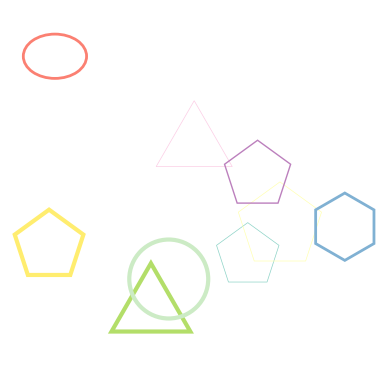[{"shape": "pentagon", "thickness": 0.5, "radius": 0.43, "center": [0.644, 0.336]}, {"shape": "pentagon", "thickness": 0.5, "radius": 0.57, "center": [0.727, 0.414]}, {"shape": "oval", "thickness": 2, "radius": 0.41, "center": [0.143, 0.854]}, {"shape": "hexagon", "thickness": 2, "radius": 0.44, "center": [0.896, 0.411]}, {"shape": "triangle", "thickness": 3, "radius": 0.59, "center": [0.392, 0.198]}, {"shape": "triangle", "thickness": 0.5, "radius": 0.57, "center": [0.504, 0.624]}, {"shape": "pentagon", "thickness": 1, "radius": 0.45, "center": [0.669, 0.545]}, {"shape": "circle", "thickness": 3, "radius": 0.51, "center": [0.438, 0.275]}, {"shape": "pentagon", "thickness": 3, "radius": 0.47, "center": [0.127, 0.362]}]